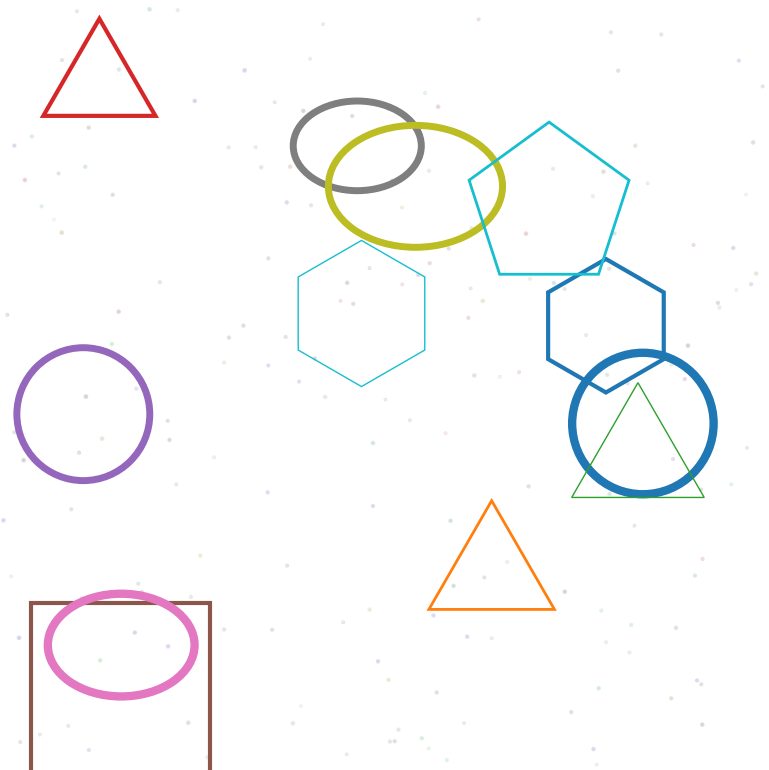[{"shape": "hexagon", "thickness": 1.5, "radius": 0.43, "center": [0.787, 0.577]}, {"shape": "circle", "thickness": 3, "radius": 0.46, "center": [0.835, 0.45]}, {"shape": "triangle", "thickness": 1, "radius": 0.47, "center": [0.639, 0.256]}, {"shape": "triangle", "thickness": 0.5, "radius": 0.5, "center": [0.829, 0.404]}, {"shape": "triangle", "thickness": 1.5, "radius": 0.42, "center": [0.129, 0.892]}, {"shape": "circle", "thickness": 2.5, "radius": 0.43, "center": [0.108, 0.462]}, {"shape": "square", "thickness": 1.5, "radius": 0.58, "center": [0.156, 0.1]}, {"shape": "oval", "thickness": 3, "radius": 0.48, "center": [0.157, 0.162]}, {"shape": "oval", "thickness": 2.5, "radius": 0.42, "center": [0.464, 0.811]}, {"shape": "oval", "thickness": 2.5, "radius": 0.57, "center": [0.54, 0.758]}, {"shape": "hexagon", "thickness": 0.5, "radius": 0.47, "center": [0.469, 0.593]}, {"shape": "pentagon", "thickness": 1, "radius": 0.55, "center": [0.713, 0.732]}]